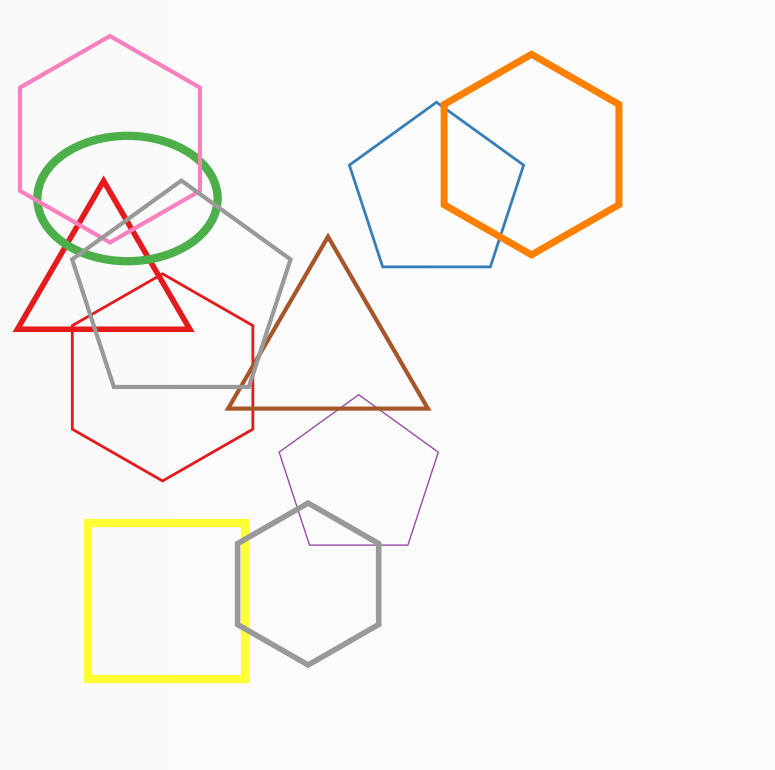[{"shape": "hexagon", "thickness": 1, "radius": 0.67, "center": [0.21, 0.51]}, {"shape": "triangle", "thickness": 2, "radius": 0.64, "center": [0.134, 0.637]}, {"shape": "pentagon", "thickness": 1, "radius": 0.59, "center": [0.563, 0.749]}, {"shape": "oval", "thickness": 3, "radius": 0.58, "center": [0.164, 0.742]}, {"shape": "pentagon", "thickness": 0.5, "radius": 0.54, "center": [0.463, 0.379]}, {"shape": "hexagon", "thickness": 2.5, "radius": 0.65, "center": [0.686, 0.799]}, {"shape": "square", "thickness": 3, "radius": 0.51, "center": [0.215, 0.22]}, {"shape": "triangle", "thickness": 1.5, "radius": 0.74, "center": [0.423, 0.544]}, {"shape": "hexagon", "thickness": 1.5, "radius": 0.67, "center": [0.142, 0.819]}, {"shape": "pentagon", "thickness": 1.5, "radius": 0.74, "center": [0.234, 0.617]}, {"shape": "hexagon", "thickness": 2, "radius": 0.53, "center": [0.398, 0.241]}]